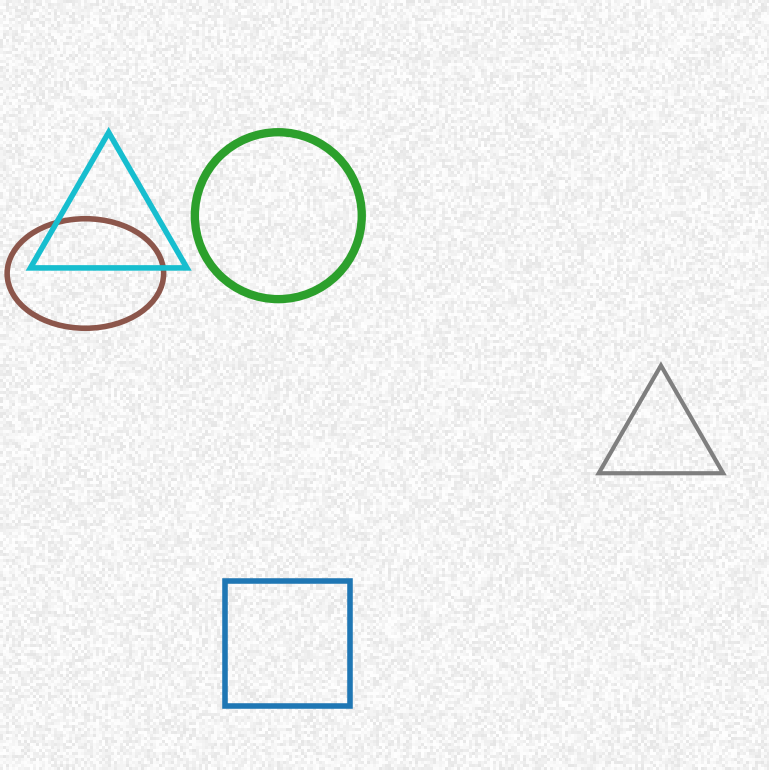[{"shape": "square", "thickness": 2, "radius": 0.4, "center": [0.373, 0.164]}, {"shape": "circle", "thickness": 3, "radius": 0.54, "center": [0.361, 0.72]}, {"shape": "oval", "thickness": 2, "radius": 0.51, "center": [0.111, 0.645]}, {"shape": "triangle", "thickness": 1.5, "radius": 0.47, "center": [0.858, 0.432]}, {"shape": "triangle", "thickness": 2, "radius": 0.59, "center": [0.141, 0.711]}]